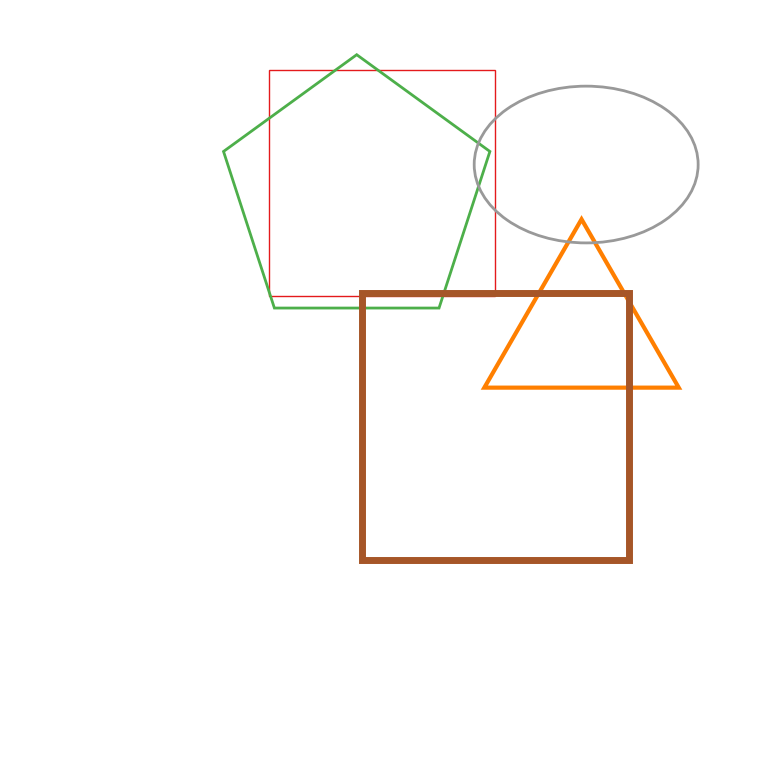[{"shape": "square", "thickness": 0.5, "radius": 0.73, "center": [0.497, 0.763]}, {"shape": "pentagon", "thickness": 1, "radius": 0.91, "center": [0.463, 0.747]}, {"shape": "triangle", "thickness": 1.5, "radius": 0.73, "center": [0.755, 0.569]}, {"shape": "square", "thickness": 2.5, "radius": 0.87, "center": [0.643, 0.446]}, {"shape": "oval", "thickness": 1, "radius": 0.73, "center": [0.761, 0.786]}]